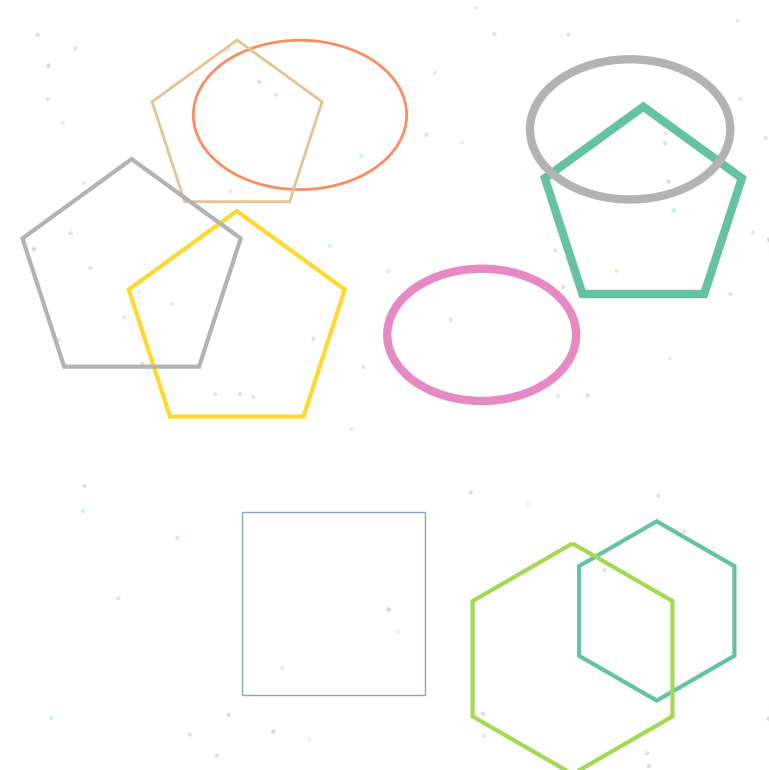[{"shape": "pentagon", "thickness": 3, "radius": 0.67, "center": [0.836, 0.727]}, {"shape": "hexagon", "thickness": 1.5, "radius": 0.58, "center": [0.853, 0.207]}, {"shape": "oval", "thickness": 1, "radius": 0.69, "center": [0.39, 0.851]}, {"shape": "square", "thickness": 0.5, "radius": 0.6, "center": [0.433, 0.216]}, {"shape": "oval", "thickness": 3, "radius": 0.61, "center": [0.626, 0.565]}, {"shape": "hexagon", "thickness": 1.5, "radius": 0.75, "center": [0.744, 0.144]}, {"shape": "pentagon", "thickness": 1.5, "radius": 0.74, "center": [0.308, 0.578]}, {"shape": "pentagon", "thickness": 1, "radius": 0.58, "center": [0.308, 0.832]}, {"shape": "oval", "thickness": 3, "radius": 0.65, "center": [0.818, 0.832]}, {"shape": "pentagon", "thickness": 1.5, "radius": 0.75, "center": [0.171, 0.644]}]